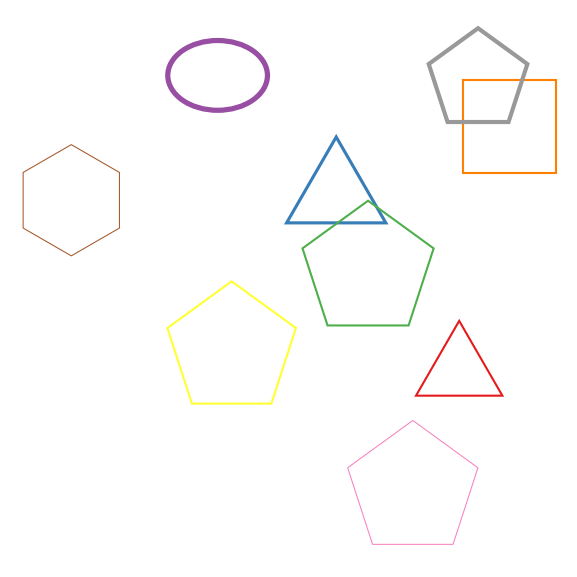[{"shape": "triangle", "thickness": 1, "radius": 0.43, "center": [0.795, 0.357]}, {"shape": "triangle", "thickness": 1.5, "radius": 0.5, "center": [0.582, 0.663]}, {"shape": "pentagon", "thickness": 1, "radius": 0.6, "center": [0.637, 0.532]}, {"shape": "oval", "thickness": 2.5, "radius": 0.43, "center": [0.377, 0.869]}, {"shape": "square", "thickness": 1, "radius": 0.4, "center": [0.882, 0.78]}, {"shape": "pentagon", "thickness": 1, "radius": 0.59, "center": [0.401, 0.395]}, {"shape": "hexagon", "thickness": 0.5, "radius": 0.48, "center": [0.123, 0.652]}, {"shape": "pentagon", "thickness": 0.5, "radius": 0.59, "center": [0.715, 0.152]}, {"shape": "pentagon", "thickness": 2, "radius": 0.45, "center": [0.828, 0.86]}]